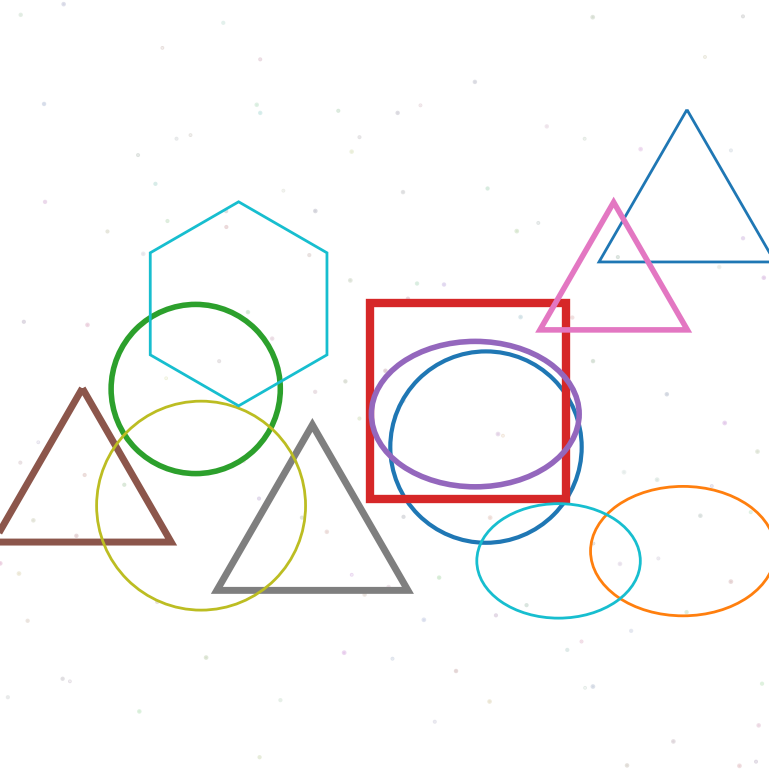[{"shape": "triangle", "thickness": 1, "radius": 0.66, "center": [0.892, 0.726]}, {"shape": "circle", "thickness": 1.5, "radius": 0.62, "center": [0.631, 0.419]}, {"shape": "oval", "thickness": 1, "radius": 0.6, "center": [0.887, 0.284]}, {"shape": "circle", "thickness": 2, "radius": 0.55, "center": [0.254, 0.495]}, {"shape": "square", "thickness": 3, "radius": 0.63, "center": [0.608, 0.479]}, {"shape": "oval", "thickness": 2, "radius": 0.67, "center": [0.617, 0.462]}, {"shape": "triangle", "thickness": 2.5, "radius": 0.67, "center": [0.107, 0.363]}, {"shape": "triangle", "thickness": 2, "radius": 0.55, "center": [0.797, 0.627]}, {"shape": "triangle", "thickness": 2.5, "radius": 0.72, "center": [0.406, 0.305]}, {"shape": "circle", "thickness": 1, "radius": 0.68, "center": [0.261, 0.343]}, {"shape": "hexagon", "thickness": 1, "radius": 0.66, "center": [0.31, 0.605]}, {"shape": "oval", "thickness": 1, "radius": 0.53, "center": [0.725, 0.272]}]